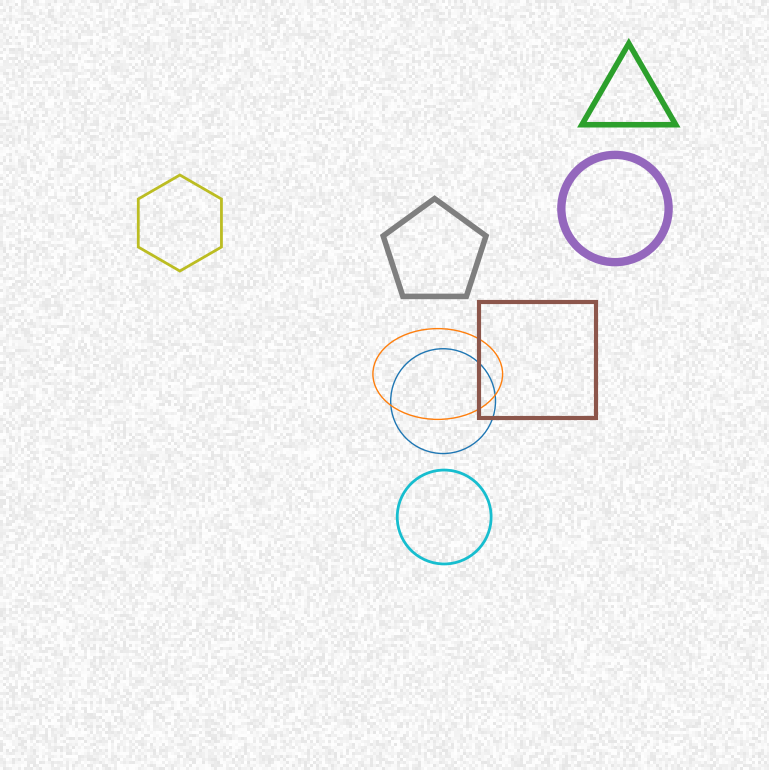[{"shape": "circle", "thickness": 0.5, "radius": 0.34, "center": [0.575, 0.479]}, {"shape": "oval", "thickness": 0.5, "radius": 0.42, "center": [0.569, 0.514]}, {"shape": "triangle", "thickness": 2, "radius": 0.35, "center": [0.817, 0.873]}, {"shape": "circle", "thickness": 3, "radius": 0.35, "center": [0.799, 0.729]}, {"shape": "square", "thickness": 1.5, "radius": 0.38, "center": [0.698, 0.532]}, {"shape": "pentagon", "thickness": 2, "radius": 0.35, "center": [0.564, 0.672]}, {"shape": "hexagon", "thickness": 1, "radius": 0.31, "center": [0.234, 0.71]}, {"shape": "circle", "thickness": 1, "radius": 0.3, "center": [0.577, 0.329]}]